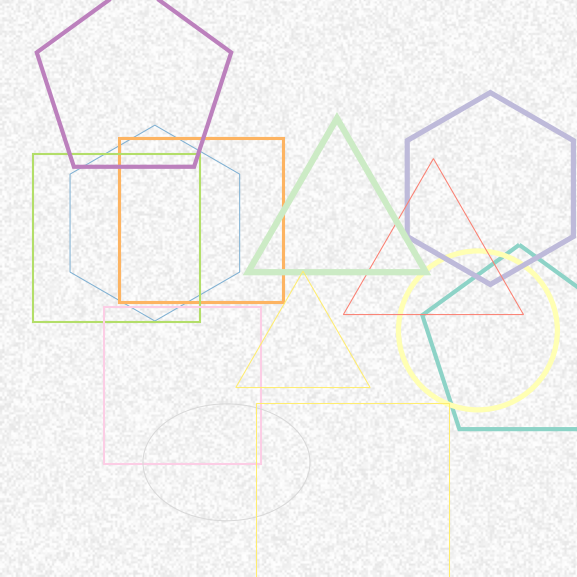[{"shape": "pentagon", "thickness": 2, "radius": 0.88, "center": [0.899, 0.399]}, {"shape": "circle", "thickness": 2.5, "radius": 0.69, "center": [0.828, 0.427]}, {"shape": "hexagon", "thickness": 2.5, "radius": 0.83, "center": [0.849, 0.673]}, {"shape": "triangle", "thickness": 0.5, "radius": 0.9, "center": [0.751, 0.544]}, {"shape": "hexagon", "thickness": 0.5, "radius": 0.85, "center": [0.268, 0.613]}, {"shape": "square", "thickness": 1.5, "radius": 0.71, "center": [0.348, 0.618]}, {"shape": "square", "thickness": 1, "radius": 0.72, "center": [0.202, 0.587]}, {"shape": "square", "thickness": 1, "radius": 0.68, "center": [0.315, 0.332]}, {"shape": "oval", "thickness": 0.5, "radius": 0.72, "center": [0.392, 0.199]}, {"shape": "pentagon", "thickness": 2, "radius": 0.89, "center": [0.232, 0.854]}, {"shape": "triangle", "thickness": 3, "radius": 0.89, "center": [0.584, 0.617]}, {"shape": "triangle", "thickness": 0.5, "radius": 0.67, "center": [0.525, 0.395]}, {"shape": "square", "thickness": 0.5, "radius": 0.84, "center": [0.61, 0.133]}]